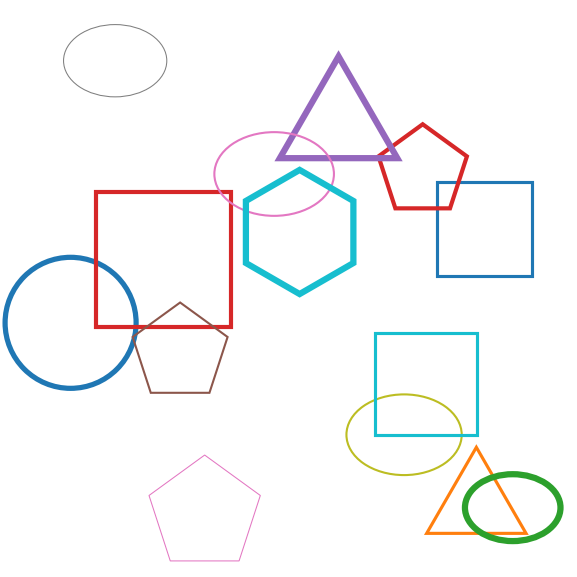[{"shape": "square", "thickness": 1.5, "radius": 0.41, "center": [0.839, 0.603]}, {"shape": "circle", "thickness": 2.5, "radius": 0.57, "center": [0.122, 0.44]}, {"shape": "triangle", "thickness": 1.5, "radius": 0.5, "center": [0.825, 0.125]}, {"shape": "oval", "thickness": 3, "radius": 0.41, "center": [0.888, 0.12]}, {"shape": "pentagon", "thickness": 2, "radius": 0.4, "center": [0.732, 0.703]}, {"shape": "square", "thickness": 2, "radius": 0.58, "center": [0.284, 0.549]}, {"shape": "triangle", "thickness": 3, "radius": 0.59, "center": [0.586, 0.784]}, {"shape": "pentagon", "thickness": 1, "radius": 0.43, "center": [0.312, 0.389]}, {"shape": "pentagon", "thickness": 0.5, "radius": 0.51, "center": [0.354, 0.11]}, {"shape": "oval", "thickness": 1, "radius": 0.52, "center": [0.475, 0.698]}, {"shape": "oval", "thickness": 0.5, "radius": 0.45, "center": [0.199, 0.894]}, {"shape": "oval", "thickness": 1, "radius": 0.5, "center": [0.7, 0.246]}, {"shape": "hexagon", "thickness": 3, "radius": 0.54, "center": [0.519, 0.597]}, {"shape": "square", "thickness": 1.5, "radius": 0.44, "center": [0.738, 0.335]}]